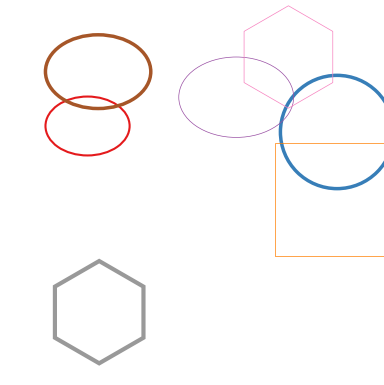[{"shape": "oval", "thickness": 1.5, "radius": 0.55, "center": [0.227, 0.673]}, {"shape": "circle", "thickness": 2.5, "radius": 0.74, "center": [0.875, 0.657]}, {"shape": "oval", "thickness": 0.5, "radius": 0.75, "center": [0.614, 0.747]}, {"shape": "square", "thickness": 0.5, "radius": 0.74, "center": [0.862, 0.482]}, {"shape": "oval", "thickness": 2.5, "radius": 0.68, "center": [0.255, 0.814]}, {"shape": "hexagon", "thickness": 0.5, "radius": 0.67, "center": [0.749, 0.852]}, {"shape": "hexagon", "thickness": 3, "radius": 0.66, "center": [0.258, 0.189]}]